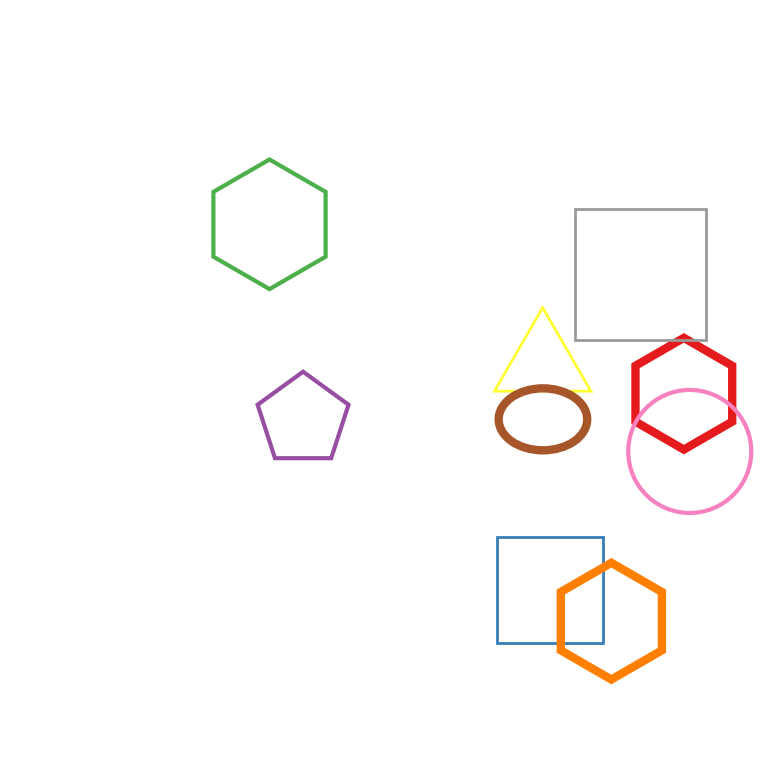[{"shape": "hexagon", "thickness": 3, "radius": 0.36, "center": [0.888, 0.489]}, {"shape": "square", "thickness": 1, "radius": 0.35, "center": [0.714, 0.234]}, {"shape": "hexagon", "thickness": 1.5, "radius": 0.42, "center": [0.35, 0.709]}, {"shape": "pentagon", "thickness": 1.5, "radius": 0.31, "center": [0.394, 0.455]}, {"shape": "hexagon", "thickness": 3, "radius": 0.38, "center": [0.794, 0.193]}, {"shape": "triangle", "thickness": 1, "radius": 0.36, "center": [0.705, 0.528]}, {"shape": "oval", "thickness": 3, "radius": 0.29, "center": [0.705, 0.455]}, {"shape": "circle", "thickness": 1.5, "radius": 0.4, "center": [0.896, 0.414]}, {"shape": "square", "thickness": 1, "radius": 0.43, "center": [0.832, 0.644]}]